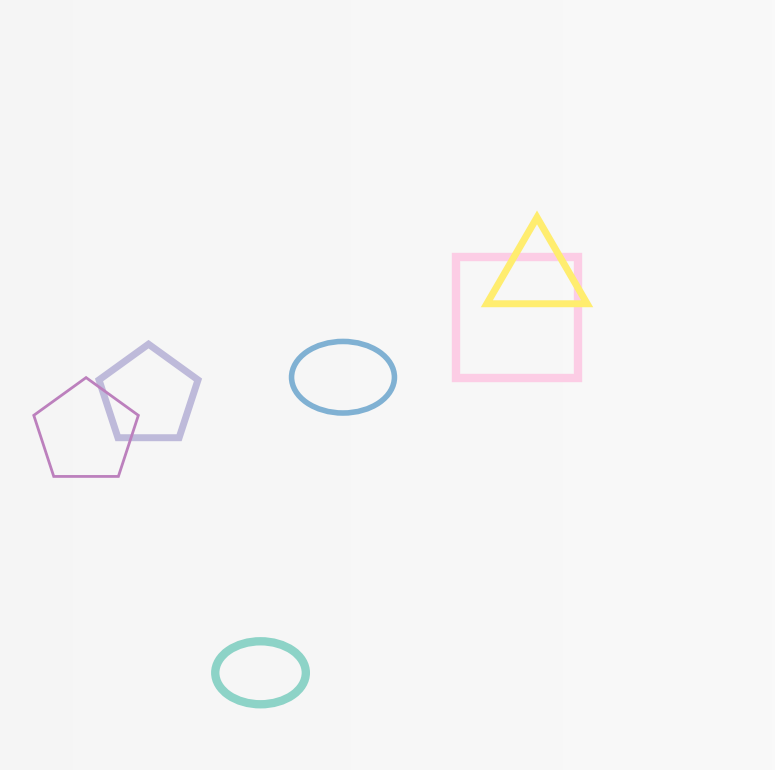[{"shape": "oval", "thickness": 3, "radius": 0.29, "center": [0.336, 0.126]}, {"shape": "pentagon", "thickness": 2.5, "radius": 0.34, "center": [0.192, 0.486]}, {"shape": "oval", "thickness": 2, "radius": 0.33, "center": [0.443, 0.51]}, {"shape": "square", "thickness": 3, "radius": 0.39, "center": [0.667, 0.587]}, {"shape": "pentagon", "thickness": 1, "radius": 0.35, "center": [0.111, 0.439]}, {"shape": "triangle", "thickness": 2.5, "radius": 0.37, "center": [0.693, 0.643]}]